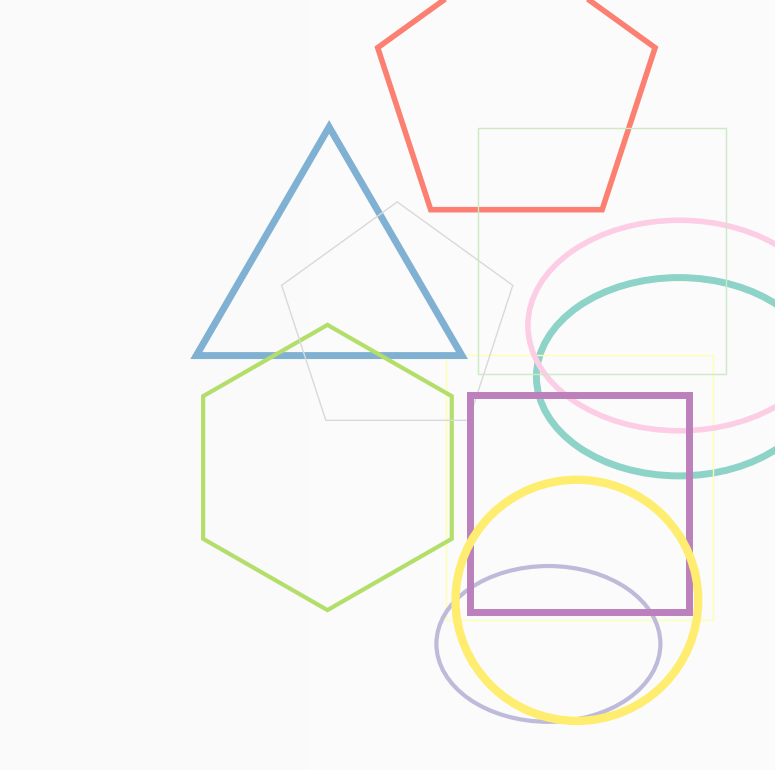[{"shape": "oval", "thickness": 2.5, "radius": 0.92, "center": [0.876, 0.511]}, {"shape": "square", "thickness": 0.5, "radius": 0.86, "center": [0.747, 0.367]}, {"shape": "oval", "thickness": 1.5, "radius": 0.72, "center": [0.708, 0.164]}, {"shape": "pentagon", "thickness": 2, "radius": 0.94, "center": [0.666, 0.88]}, {"shape": "triangle", "thickness": 2.5, "radius": 0.99, "center": [0.425, 0.637]}, {"shape": "hexagon", "thickness": 1.5, "radius": 0.93, "center": [0.423, 0.393]}, {"shape": "oval", "thickness": 2, "radius": 0.98, "center": [0.876, 0.577]}, {"shape": "pentagon", "thickness": 0.5, "radius": 0.78, "center": [0.513, 0.581]}, {"shape": "square", "thickness": 2.5, "radius": 0.71, "center": [0.748, 0.346]}, {"shape": "square", "thickness": 0.5, "radius": 0.8, "center": [0.777, 0.675]}, {"shape": "circle", "thickness": 3, "radius": 0.78, "center": [0.744, 0.22]}]